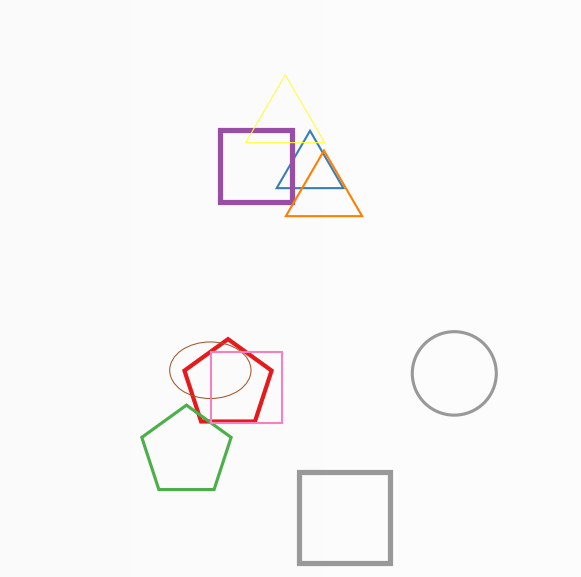[{"shape": "pentagon", "thickness": 2, "radius": 0.39, "center": [0.392, 0.333]}, {"shape": "triangle", "thickness": 1, "radius": 0.33, "center": [0.533, 0.706]}, {"shape": "pentagon", "thickness": 1.5, "radius": 0.4, "center": [0.321, 0.217]}, {"shape": "square", "thickness": 2.5, "radius": 0.31, "center": [0.44, 0.711]}, {"shape": "triangle", "thickness": 1, "radius": 0.38, "center": [0.557, 0.663]}, {"shape": "triangle", "thickness": 0.5, "radius": 0.39, "center": [0.491, 0.791]}, {"shape": "oval", "thickness": 0.5, "radius": 0.35, "center": [0.362, 0.358]}, {"shape": "square", "thickness": 1, "radius": 0.31, "center": [0.424, 0.328]}, {"shape": "circle", "thickness": 1.5, "radius": 0.36, "center": [0.782, 0.353]}, {"shape": "square", "thickness": 2.5, "radius": 0.39, "center": [0.592, 0.103]}]